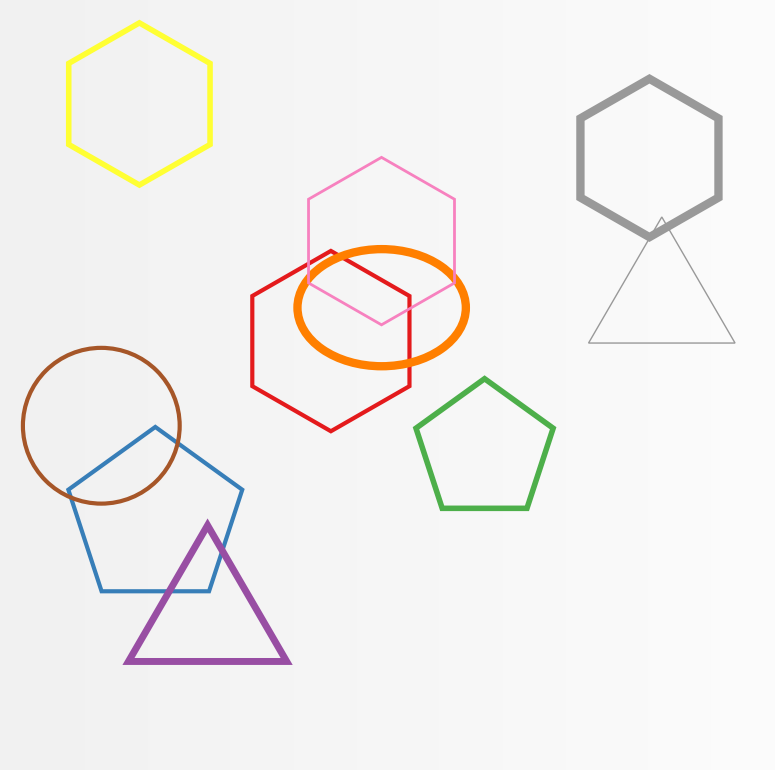[{"shape": "hexagon", "thickness": 1.5, "radius": 0.59, "center": [0.427, 0.557]}, {"shape": "pentagon", "thickness": 1.5, "radius": 0.59, "center": [0.2, 0.328]}, {"shape": "pentagon", "thickness": 2, "radius": 0.47, "center": [0.625, 0.415]}, {"shape": "triangle", "thickness": 2.5, "radius": 0.59, "center": [0.268, 0.2]}, {"shape": "oval", "thickness": 3, "radius": 0.54, "center": [0.492, 0.6]}, {"shape": "hexagon", "thickness": 2, "radius": 0.53, "center": [0.18, 0.865]}, {"shape": "circle", "thickness": 1.5, "radius": 0.51, "center": [0.131, 0.447]}, {"shape": "hexagon", "thickness": 1, "radius": 0.54, "center": [0.492, 0.687]}, {"shape": "hexagon", "thickness": 3, "radius": 0.51, "center": [0.838, 0.795]}, {"shape": "triangle", "thickness": 0.5, "radius": 0.55, "center": [0.854, 0.609]}]